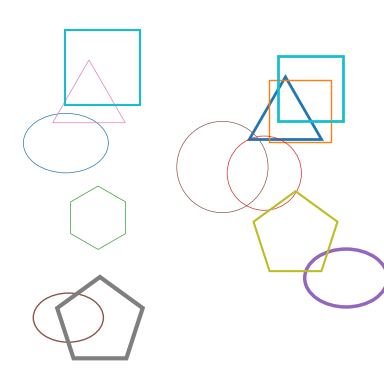[{"shape": "oval", "thickness": 0.5, "radius": 0.55, "center": [0.171, 0.628]}, {"shape": "triangle", "thickness": 2, "radius": 0.54, "center": [0.741, 0.692]}, {"shape": "square", "thickness": 1, "radius": 0.4, "center": [0.78, 0.712]}, {"shape": "hexagon", "thickness": 0.5, "radius": 0.41, "center": [0.255, 0.434]}, {"shape": "circle", "thickness": 0.5, "radius": 0.48, "center": [0.687, 0.55]}, {"shape": "oval", "thickness": 2.5, "radius": 0.54, "center": [0.899, 0.278]}, {"shape": "oval", "thickness": 1, "radius": 0.46, "center": [0.178, 0.175]}, {"shape": "circle", "thickness": 0.5, "radius": 0.59, "center": [0.578, 0.566]}, {"shape": "triangle", "thickness": 0.5, "radius": 0.54, "center": [0.231, 0.736]}, {"shape": "pentagon", "thickness": 3, "radius": 0.58, "center": [0.26, 0.164]}, {"shape": "pentagon", "thickness": 1.5, "radius": 0.57, "center": [0.768, 0.389]}, {"shape": "square", "thickness": 1.5, "radius": 0.49, "center": [0.265, 0.824]}, {"shape": "square", "thickness": 2, "radius": 0.43, "center": [0.807, 0.771]}]